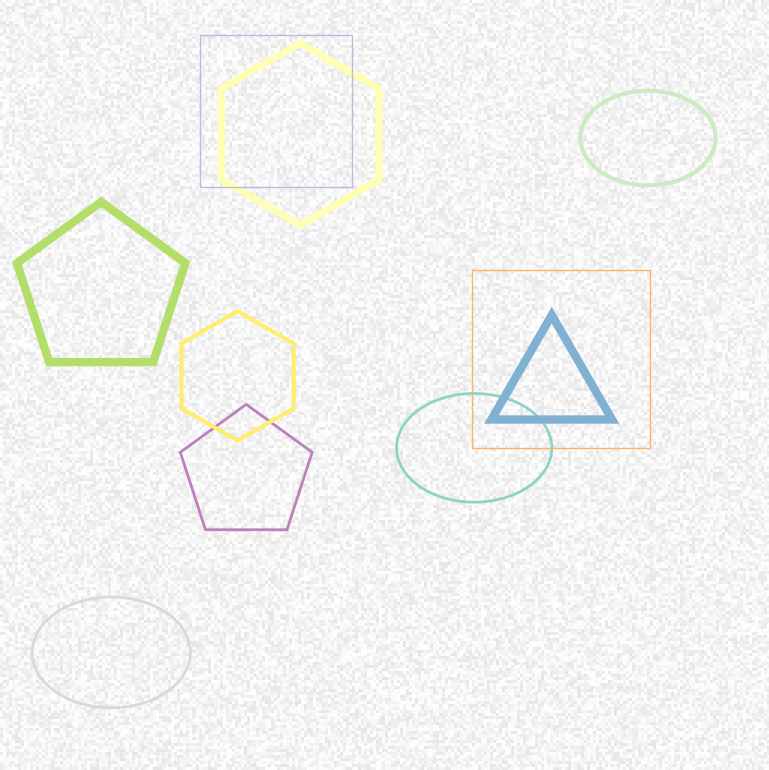[{"shape": "oval", "thickness": 1, "radius": 0.5, "center": [0.616, 0.418]}, {"shape": "hexagon", "thickness": 2.5, "radius": 0.59, "center": [0.39, 0.826]}, {"shape": "square", "thickness": 0.5, "radius": 0.49, "center": [0.359, 0.856]}, {"shape": "triangle", "thickness": 3, "radius": 0.45, "center": [0.717, 0.5]}, {"shape": "square", "thickness": 0.5, "radius": 0.58, "center": [0.728, 0.534]}, {"shape": "pentagon", "thickness": 3, "radius": 0.58, "center": [0.131, 0.623]}, {"shape": "oval", "thickness": 1, "radius": 0.51, "center": [0.145, 0.153]}, {"shape": "pentagon", "thickness": 1, "radius": 0.45, "center": [0.32, 0.385]}, {"shape": "oval", "thickness": 1.5, "radius": 0.44, "center": [0.842, 0.821]}, {"shape": "hexagon", "thickness": 1.5, "radius": 0.42, "center": [0.308, 0.512]}]